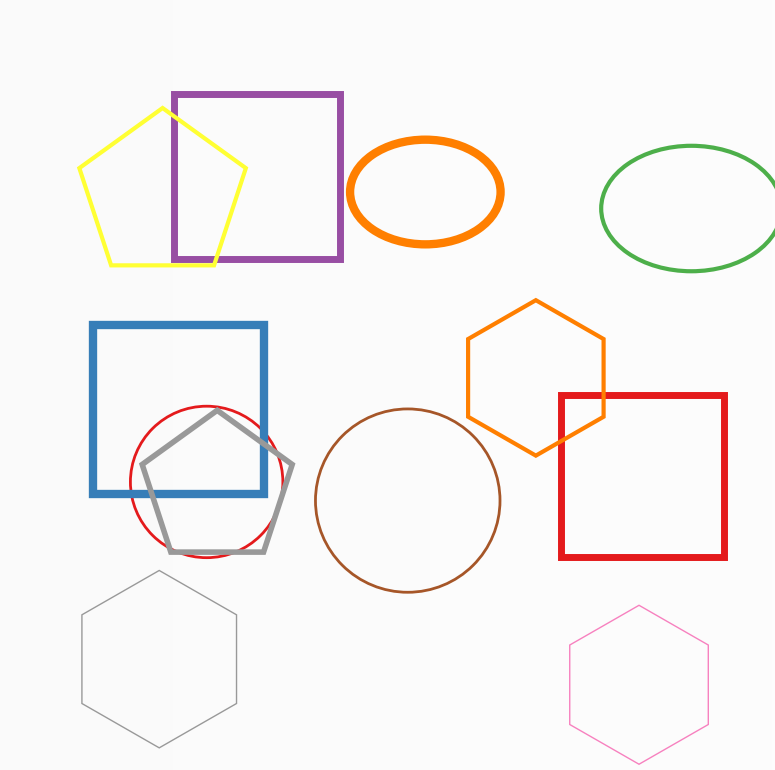[{"shape": "circle", "thickness": 1, "radius": 0.49, "center": [0.267, 0.374]}, {"shape": "square", "thickness": 2.5, "radius": 0.53, "center": [0.829, 0.381]}, {"shape": "square", "thickness": 3, "radius": 0.55, "center": [0.23, 0.468]}, {"shape": "oval", "thickness": 1.5, "radius": 0.58, "center": [0.892, 0.729]}, {"shape": "square", "thickness": 2.5, "radius": 0.54, "center": [0.332, 0.771]}, {"shape": "hexagon", "thickness": 1.5, "radius": 0.5, "center": [0.691, 0.509]}, {"shape": "oval", "thickness": 3, "radius": 0.49, "center": [0.549, 0.751]}, {"shape": "pentagon", "thickness": 1.5, "radius": 0.56, "center": [0.21, 0.747]}, {"shape": "circle", "thickness": 1, "radius": 0.6, "center": [0.526, 0.35]}, {"shape": "hexagon", "thickness": 0.5, "radius": 0.52, "center": [0.825, 0.111]}, {"shape": "pentagon", "thickness": 2, "radius": 0.51, "center": [0.28, 0.365]}, {"shape": "hexagon", "thickness": 0.5, "radius": 0.58, "center": [0.205, 0.144]}]